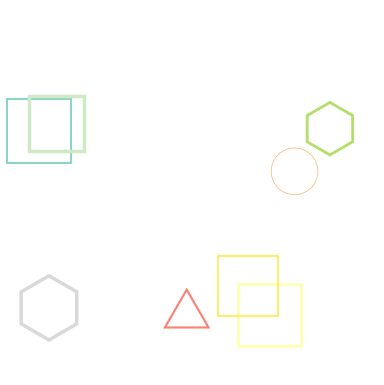[{"shape": "square", "thickness": 1.5, "radius": 0.42, "center": [0.101, 0.66]}, {"shape": "square", "thickness": 2, "radius": 0.41, "center": [0.701, 0.182]}, {"shape": "triangle", "thickness": 1.5, "radius": 0.33, "center": [0.485, 0.182]}, {"shape": "circle", "thickness": 0.5, "radius": 0.3, "center": [0.765, 0.555]}, {"shape": "hexagon", "thickness": 2, "radius": 0.34, "center": [0.857, 0.666]}, {"shape": "hexagon", "thickness": 2.5, "radius": 0.42, "center": [0.127, 0.2]}, {"shape": "square", "thickness": 2.5, "radius": 0.36, "center": [0.148, 0.68]}, {"shape": "square", "thickness": 1.5, "radius": 0.39, "center": [0.645, 0.257]}]